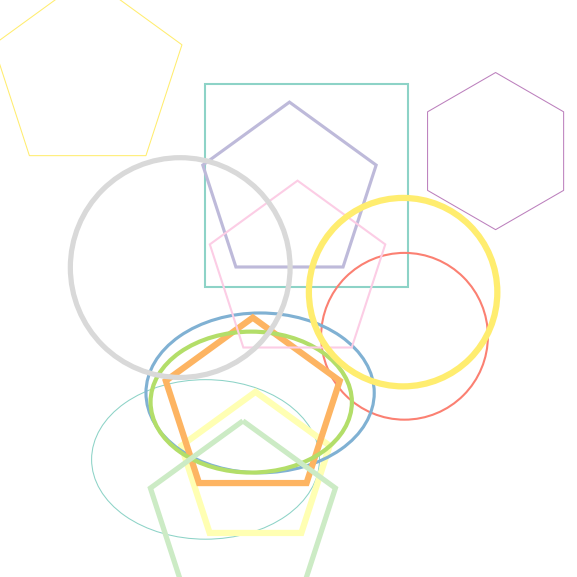[{"shape": "square", "thickness": 1, "radius": 0.88, "center": [0.53, 0.678]}, {"shape": "oval", "thickness": 0.5, "radius": 0.99, "center": [0.356, 0.204]}, {"shape": "pentagon", "thickness": 3, "radius": 0.68, "center": [0.442, 0.186]}, {"shape": "pentagon", "thickness": 1.5, "radius": 0.79, "center": [0.501, 0.664]}, {"shape": "circle", "thickness": 1, "radius": 0.72, "center": [0.7, 0.417]}, {"shape": "oval", "thickness": 1.5, "radius": 0.99, "center": [0.45, 0.319]}, {"shape": "pentagon", "thickness": 3, "radius": 0.79, "center": [0.438, 0.291]}, {"shape": "oval", "thickness": 2, "radius": 0.87, "center": [0.435, 0.303]}, {"shape": "pentagon", "thickness": 1, "radius": 0.8, "center": [0.515, 0.527]}, {"shape": "circle", "thickness": 2.5, "radius": 0.95, "center": [0.312, 0.536]}, {"shape": "hexagon", "thickness": 0.5, "radius": 0.68, "center": [0.858, 0.738]}, {"shape": "pentagon", "thickness": 2.5, "radius": 0.84, "center": [0.421, 0.102]}, {"shape": "pentagon", "thickness": 0.5, "radius": 0.86, "center": [0.152, 0.869]}, {"shape": "circle", "thickness": 3, "radius": 0.82, "center": [0.698, 0.493]}]